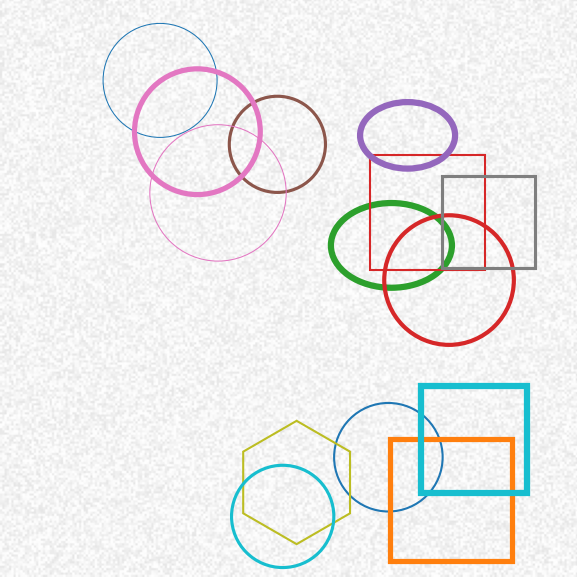[{"shape": "circle", "thickness": 0.5, "radius": 0.49, "center": [0.277, 0.86]}, {"shape": "circle", "thickness": 1, "radius": 0.47, "center": [0.673, 0.207]}, {"shape": "square", "thickness": 2.5, "radius": 0.53, "center": [0.781, 0.133]}, {"shape": "oval", "thickness": 3, "radius": 0.52, "center": [0.678, 0.574]}, {"shape": "square", "thickness": 1, "radius": 0.5, "center": [0.741, 0.631]}, {"shape": "circle", "thickness": 2, "radius": 0.56, "center": [0.778, 0.514]}, {"shape": "oval", "thickness": 3, "radius": 0.41, "center": [0.706, 0.765]}, {"shape": "circle", "thickness": 1.5, "radius": 0.42, "center": [0.48, 0.749]}, {"shape": "circle", "thickness": 2.5, "radius": 0.54, "center": [0.342, 0.771]}, {"shape": "circle", "thickness": 0.5, "radius": 0.59, "center": [0.378, 0.665]}, {"shape": "square", "thickness": 1.5, "radius": 0.4, "center": [0.846, 0.615]}, {"shape": "hexagon", "thickness": 1, "radius": 0.53, "center": [0.514, 0.164]}, {"shape": "square", "thickness": 3, "radius": 0.46, "center": [0.821, 0.238]}, {"shape": "circle", "thickness": 1.5, "radius": 0.44, "center": [0.489, 0.105]}]